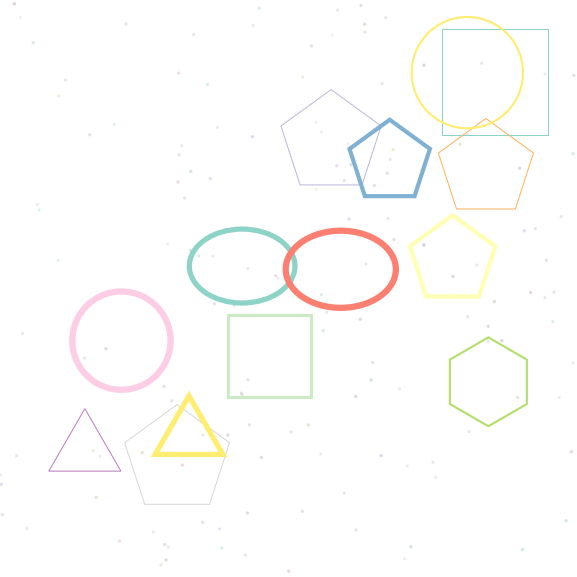[{"shape": "square", "thickness": 0.5, "radius": 0.46, "center": [0.857, 0.858]}, {"shape": "oval", "thickness": 2.5, "radius": 0.46, "center": [0.419, 0.538]}, {"shape": "pentagon", "thickness": 2, "radius": 0.39, "center": [0.784, 0.549]}, {"shape": "pentagon", "thickness": 0.5, "radius": 0.46, "center": [0.573, 0.753]}, {"shape": "oval", "thickness": 3, "radius": 0.48, "center": [0.59, 0.533]}, {"shape": "pentagon", "thickness": 2, "radius": 0.37, "center": [0.675, 0.719]}, {"shape": "pentagon", "thickness": 0.5, "radius": 0.43, "center": [0.841, 0.707]}, {"shape": "hexagon", "thickness": 1, "radius": 0.38, "center": [0.846, 0.338]}, {"shape": "circle", "thickness": 3, "radius": 0.43, "center": [0.21, 0.409]}, {"shape": "pentagon", "thickness": 0.5, "radius": 0.48, "center": [0.307, 0.203]}, {"shape": "triangle", "thickness": 0.5, "radius": 0.36, "center": [0.147, 0.219]}, {"shape": "square", "thickness": 1.5, "radius": 0.36, "center": [0.466, 0.383]}, {"shape": "triangle", "thickness": 2.5, "radius": 0.34, "center": [0.327, 0.246]}, {"shape": "circle", "thickness": 1, "radius": 0.48, "center": [0.809, 0.873]}]